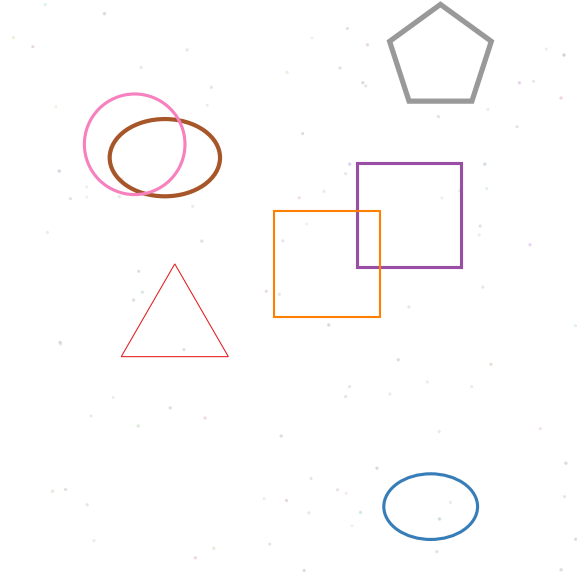[{"shape": "triangle", "thickness": 0.5, "radius": 0.54, "center": [0.303, 0.435]}, {"shape": "oval", "thickness": 1.5, "radius": 0.41, "center": [0.746, 0.122]}, {"shape": "square", "thickness": 1.5, "radius": 0.45, "center": [0.708, 0.627]}, {"shape": "square", "thickness": 1, "radius": 0.46, "center": [0.567, 0.543]}, {"shape": "oval", "thickness": 2, "radius": 0.48, "center": [0.285, 0.726]}, {"shape": "circle", "thickness": 1.5, "radius": 0.44, "center": [0.233, 0.749]}, {"shape": "pentagon", "thickness": 2.5, "radius": 0.46, "center": [0.763, 0.899]}]